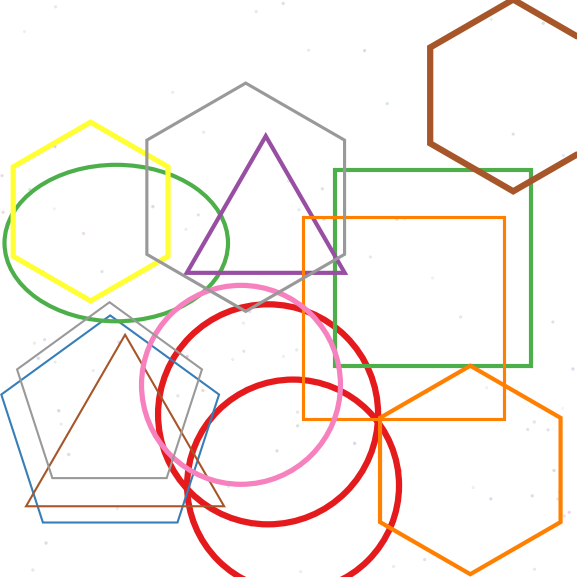[{"shape": "circle", "thickness": 3, "radius": 0.95, "center": [0.464, 0.282]}, {"shape": "circle", "thickness": 3, "radius": 0.92, "center": [0.507, 0.158]}, {"shape": "pentagon", "thickness": 1, "radius": 0.99, "center": [0.191, 0.255]}, {"shape": "oval", "thickness": 2, "radius": 0.97, "center": [0.201, 0.578]}, {"shape": "square", "thickness": 2, "radius": 0.85, "center": [0.751, 0.535]}, {"shape": "triangle", "thickness": 2, "radius": 0.79, "center": [0.46, 0.606]}, {"shape": "hexagon", "thickness": 2, "radius": 0.9, "center": [0.814, 0.185]}, {"shape": "square", "thickness": 1.5, "radius": 0.87, "center": [0.699, 0.449]}, {"shape": "hexagon", "thickness": 2.5, "radius": 0.77, "center": [0.157, 0.633]}, {"shape": "hexagon", "thickness": 3, "radius": 0.83, "center": [0.889, 0.834]}, {"shape": "triangle", "thickness": 1, "radius": 0.99, "center": [0.217, 0.221]}, {"shape": "circle", "thickness": 2.5, "radius": 0.86, "center": [0.417, 0.333]}, {"shape": "hexagon", "thickness": 1.5, "radius": 0.99, "center": [0.425, 0.658]}, {"shape": "pentagon", "thickness": 1, "radius": 0.84, "center": [0.19, 0.307]}]